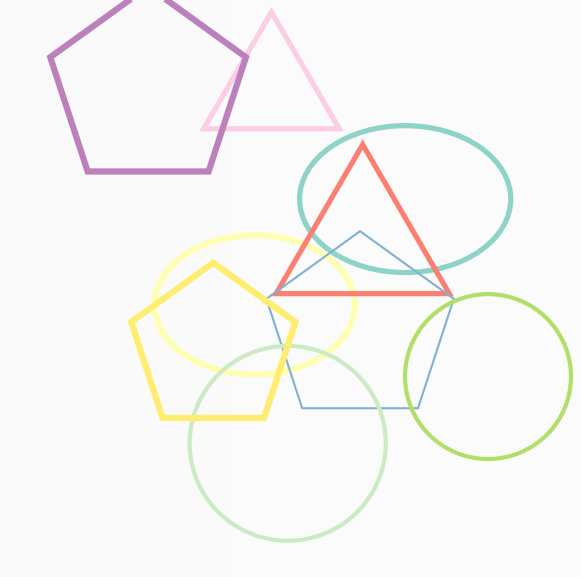[{"shape": "oval", "thickness": 2.5, "radius": 0.91, "center": [0.697, 0.654]}, {"shape": "oval", "thickness": 3, "radius": 0.86, "center": [0.438, 0.471]}, {"shape": "triangle", "thickness": 2.5, "radius": 0.86, "center": [0.624, 0.577]}, {"shape": "pentagon", "thickness": 1, "radius": 0.85, "center": [0.62, 0.429]}, {"shape": "circle", "thickness": 2, "radius": 0.71, "center": [0.84, 0.347]}, {"shape": "triangle", "thickness": 2.5, "radius": 0.67, "center": [0.467, 0.844]}, {"shape": "pentagon", "thickness": 3, "radius": 0.88, "center": [0.255, 0.845]}, {"shape": "circle", "thickness": 2, "radius": 0.84, "center": [0.495, 0.231]}, {"shape": "pentagon", "thickness": 3, "radius": 0.74, "center": [0.367, 0.396]}]